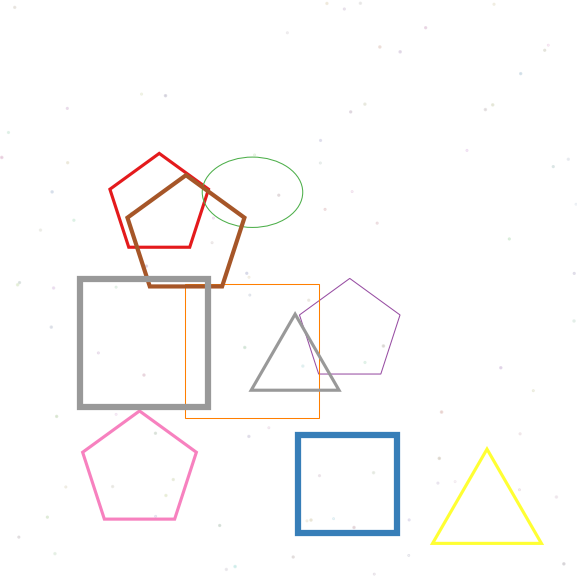[{"shape": "pentagon", "thickness": 1.5, "radius": 0.45, "center": [0.276, 0.644]}, {"shape": "square", "thickness": 3, "radius": 0.43, "center": [0.602, 0.161]}, {"shape": "oval", "thickness": 0.5, "radius": 0.44, "center": [0.437, 0.666]}, {"shape": "pentagon", "thickness": 0.5, "radius": 0.46, "center": [0.606, 0.426]}, {"shape": "square", "thickness": 0.5, "radius": 0.58, "center": [0.436, 0.391]}, {"shape": "triangle", "thickness": 1.5, "radius": 0.54, "center": [0.843, 0.113]}, {"shape": "pentagon", "thickness": 2, "radius": 0.53, "center": [0.322, 0.589]}, {"shape": "pentagon", "thickness": 1.5, "radius": 0.52, "center": [0.242, 0.184]}, {"shape": "triangle", "thickness": 1.5, "radius": 0.44, "center": [0.511, 0.367]}, {"shape": "square", "thickness": 3, "radius": 0.55, "center": [0.249, 0.405]}]